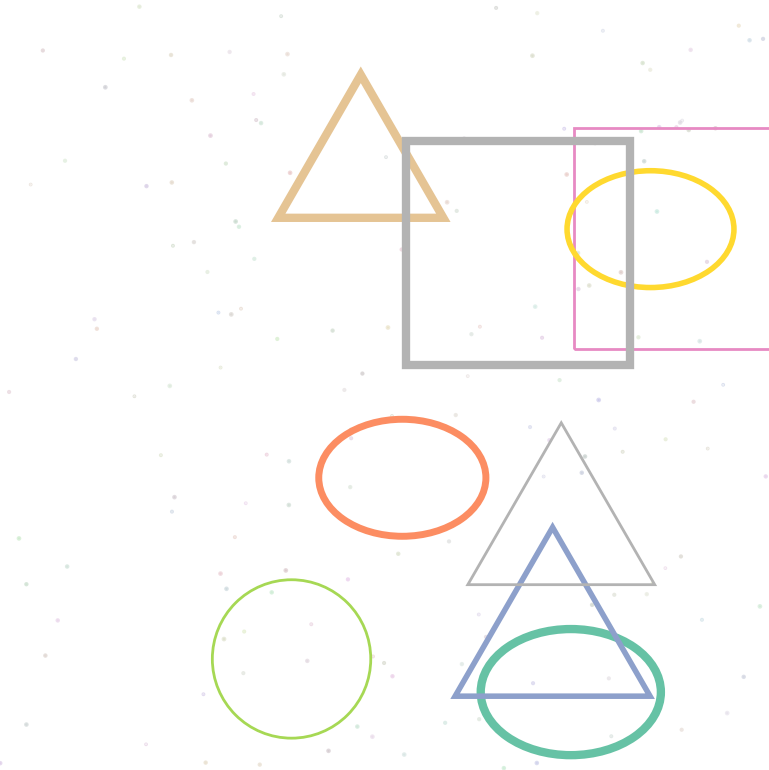[{"shape": "oval", "thickness": 3, "radius": 0.58, "center": [0.741, 0.101]}, {"shape": "oval", "thickness": 2.5, "radius": 0.54, "center": [0.523, 0.38]}, {"shape": "triangle", "thickness": 2, "radius": 0.73, "center": [0.718, 0.169]}, {"shape": "square", "thickness": 1, "radius": 0.72, "center": [0.888, 0.691]}, {"shape": "circle", "thickness": 1, "radius": 0.51, "center": [0.379, 0.144]}, {"shape": "oval", "thickness": 2, "radius": 0.54, "center": [0.845, 0.702]}, {"shape": "triangle", "thickness": 3, "radius": 0.62, "center": [0.469, 0.779]}, {"shape": "square", "thickness": 3, "radius": 0.73, "center": [0.673, 0.671]}, {"shape": "triangle", "thickness": 1, "radius": 0.7, "center": [0.729, 0.311]}]